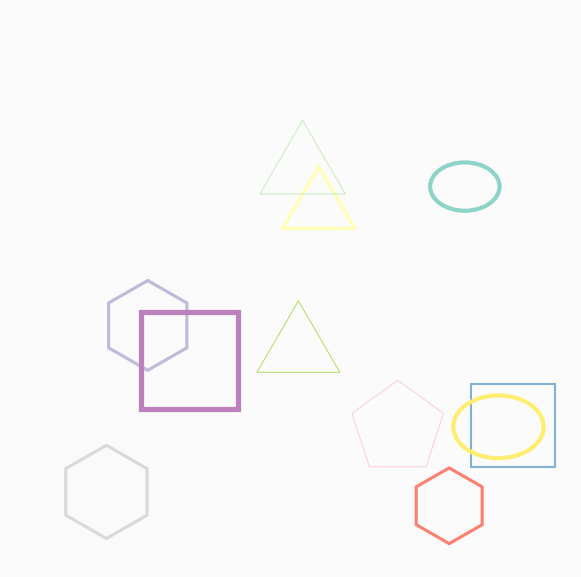[{"shape": "oval", "thickness": 2, "radius": 0.3, "center": [0.8, 0.676]}, {"shape": "triangle", "thickness": 1.5, "radius": 0.36, "center": [0.548, 0.639]}, {"shape": "hexagon", "thickness": 1.5, "radius": 0.39, "center": [0.254, 0.436]}, {"shape": "hexagon", "thickness": 1.5, "radius": 0.33, "center": [0.773, 0.123]}, {"shape": "square", "thickness": 1, "radius": 0.36, "center": [0.883, 0.262]}, {"shape": "triangle", "thickness": 0.5, "radius": 0.41, "center": [0.513, 0.396]}, {"shape": "pentagon", "thickness": 0.5, "radius": 0.41, "center": [0.684, 0.258]}, {"shape": "hexagon", "thickness": 1.5, "radius": 0.4, "center": [0.183, 0.147]}, {"shape": "square", "thickness": 2.5, "radius": 0.42, "center": [0.326, 0.375]}, {"shape": "triangle", "thickness": 0.5, "radius": 0.42, "center": [0.521, 0.706]}, {"shape": "oval", "thickness": 2, "radius": 0.39, "center": [0.858, 0.26]}]